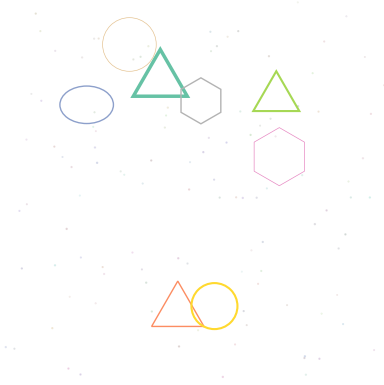[{"shape": "triangle", "thickness": 2.5, "radius": 0.4, "center": [0.416, 0.791]}, {"shape": "triangle", "thickness": 1, "radius": 0.39, "center": [0.462, 0.191]}, {"shape": "oval", "thickness": 1, "radius": 0.35, "center": [0.225, 0.728]}, {"shape": "hexagon", "thickness": 0.5, "radius": 0.38, "center": [0.725, 0.593]}, {"shape": "triangle", "thickness": 1.5, "radius": 0.35, "center": [0.718, 0.746]}, {"shape": "circle", "thickness": 1.5, "radius": 0.3, "center": [0.557, 0.205]}, {"shape": "circle", "thickness": 0.5, "radius": 0.35, "center": [0.336, 0.884]}, {"shape": "hexagon", "thickness": 1, "radius": 0.3, "center": [0.522, 0.738]}]